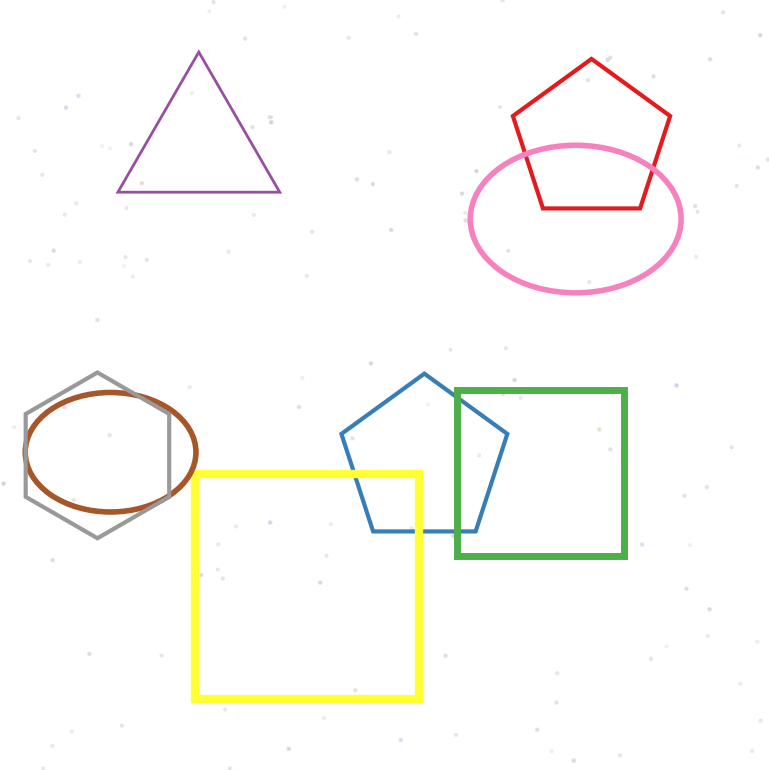[{"shape": "pentagon", "thickness": 1.5, "radius": 0.54, "center": [0.768, 0.816]}, {"shape": "pentagon", "thickness": 1.5, "radius": 0.57, "center": [0.551, 0.401]}, {"shape": "square", "thickness": 2.5, "radius": 0.54, "center": [0.702, 0.386]}, {"shape": "triangle", "thickness": 1, "radius": 0.61, "center": [0.258, 0.811]}, {"shape": "square", "thickness": 3, "radius": 0.73, "center": [0.399, 0.238]}, {"shape": "oval", "thickness": 2, "radius": 0.55, "center": [0.144, 0.413]}, {"shape": "oval", "thickness": 2, "radius": 0.68, "center": [0.748, 0.716]}, {"shape": "hexagon", "thickness": 1.5, "radius": 0.54, "center": [0.127, 0.409]}]